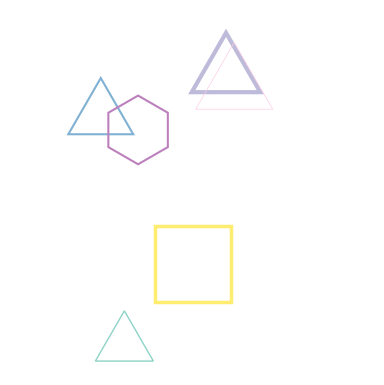[{"shape": "triangle", "thickness": 1, "radius": 0.43, "center": [0.323, 0.106]}, {"shape": "triangle", "thickness": 3, "radius": 0.51, "center": [0.587, 0.812]}, {"shape": "triangle", "thickness": 1.5, "radius": 0.49, "center": [0.262, 0.7]}, {"shape": "triangle", "thickness": 0.5, "radius": 0.58, "center": [0.608, 0.774]}, {"shape": "hexagon", "thickness": 1.5, "radius": 0.45, "center": [0.359, 0.663]}, {"shape": "square", "thickness": 2.5, "radius": 0.5, "center": [0.501, 0.315]}]